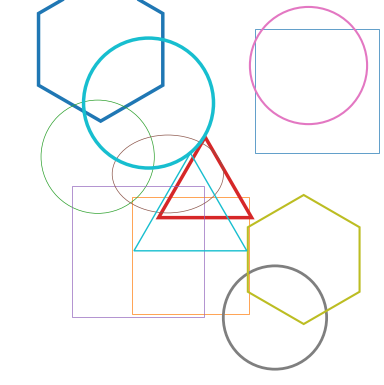[{"shape": "hexagon", "thickness": 2.5, "radius": 0.93, "center": [0.261, 0.872]}, {"shape": "square", "thickness": 0.5, "radius": 0.8, "center": [0.824, 0.764]}, {"shape": "square", "thickness": 0.5, "radius": 0.76, "center": [0.494, 0.336]}, {"shape": "circle", "thickness": 0.5, "radius": 0.74, "center": [0.254, 0.593]}, {"shape": "triangle", "thickness": 2.5, "radius": 0.7, "center": [0.533, 0.504]}, {"shape": "square", "thickness": 0.5, "radius": 0.85, "center": [0.359, 0.347]}, {"shape": "oval", "thickness": 0.5, "radius": 0.72, "center": [0.436, 0.548]}, {"shape": "circle", "thickness": 1.5, "radius": 0.76, "center": [0.801, 0.83]}, {"shape": "circle", "thickness": 2, "radius": 0.67, "center": [0.714, 0.175]}, {"shape": "hexagon", "thickness": 1.5, "radius": 0.84, "center": [0.789, 0.326]}, {"shape": "circle", "thickness": 2.5, "radius": 0.84, "center": [0.386, 0.732]}, {"shape": "triangle", "thickness": 1, "radius": 0.85, "center": [0.495, 0.433]}]